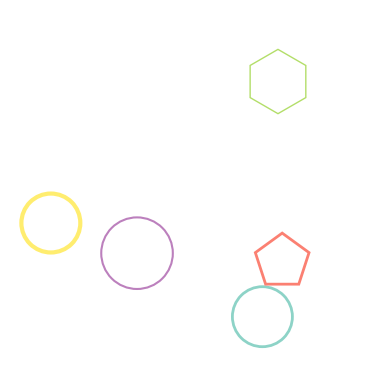[{"shape": "circle", "thickness": 2, "radius": 0.39, "center": [0.682, 0.177]}, {"shape": "pentagon", "thickness": 2, "radius": 0.37, "center": [0.733, 0.321]}, {"shape": "hexagon", "thickness": 1, "radius": 0.42, "center": [0.722, 0.788]}, {"shape": "circle", "thickness": 1.5, "radius": 0.46, "center": [0.356, 0.342]}, {"shape": "circle", "thickness": 3, "radius": 0.38, "center": [0.132, 0.421]}]